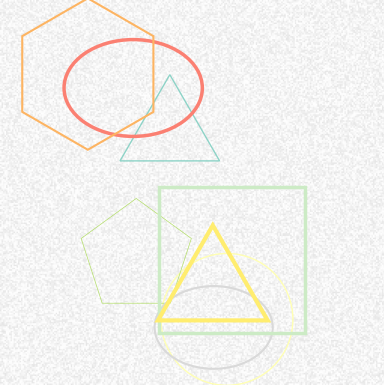[{"shape": "triangle", "thickness": 1, "radius": 0.75, "center": [0.441, 0.657]}, {"shape": "circle", "thickness": 1, "radius": 0.86, "center": [0.589, 0.17]}, {"shape": "oval", "thickness": 2.5, "radius": 0.9, "center": [0.346, 0.771]}, {"shape": "hexagon", "thickness": 1.5, "radius": 0.98, "center": [0.228, 0.808]}, {"shape": "pentagon", "thickness": 0.5, "radius": 0.75, "center": [0.354, 0.334]}, {"shape": "oval", "thickness": 1.5, "radius": 0.77, "center": [0.555, 0.15]}, {"shape": "square", "thickness": 2.5, "radius": 0.95, "center": [0.602, 0.325]}, {"shape": "triangle", "thickness": 3, "radius": 0.82, "center": [0.553, 0.25]}]